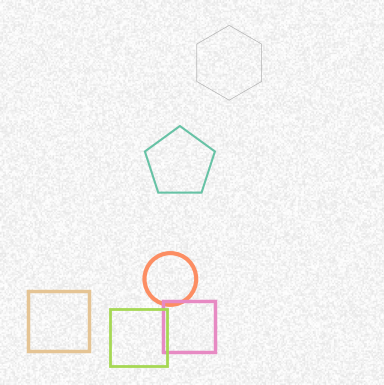[{"shape": "pentagon", "thickness": 1.5, "radius": 0.48, "center": [0.467, 0.577]}, {"shape": "circle", "thickness": 3, "radius": 0.34, "center": [0.442, 0.275]}, {"shape": "square", "thickness": 2.5, "radius": 0.34, "center": [0.491, 0.152]}, {"shape": "square", "thickness": 2, "radius": 0.37, "center": [0.359, 0.122]}, {"shape": "square", "thickness": 2.5, "radius": 0.39, "center": [0.152, 0.167]}, {"shape": "hexagon", "thickness": 0.5, "radius": 0.49, "center": [0.595, 0.837]}]